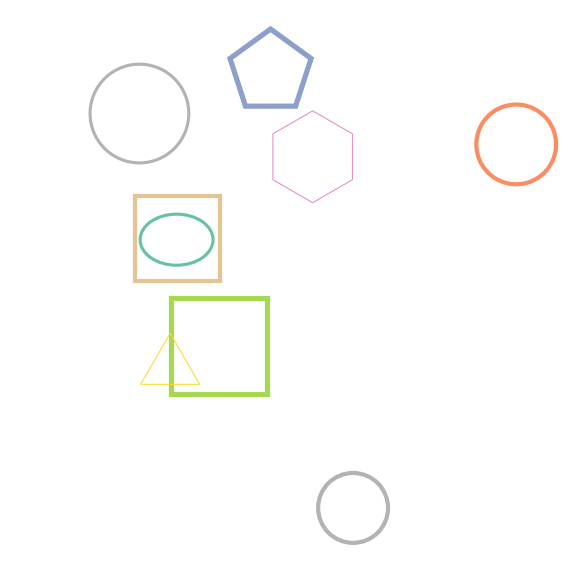[{"shape": "oval", "thickness": 1.5, "radius": 0.32, "center": [0.306, 0.584]}, {"shape": "circle", "thickness": 2, "radius": 0.35, "center": [0.894, 0.749]}, {"shape": "pentagon", "thickness": 2.5, "radius": 0.37, "center": [0.469, 0.875]}, {"shape": "hexagon", "thickness": 0.5, "radius": 0.4, "center": [0.541, 0.728]}, {"shape": "square", "thickness": 2.5, "radius": 0.42, "center": [0.379, 0.401]}, {"shape": "triangle", "thickness": 0.5, "radius": 0.29, "center": [0.295, 0.363]}, {"shape": "square", "thickness": 2, "radius": 0.37, "center": [0.307, 0.586]}, {"shape": "circle", "thickness": 1.5, "radius": 0.43, "center": [0.241, 0.803]}, {"shape": "circle", "thickness": 2, "radius": 0.3, "center": [0.611, 0.12]}]